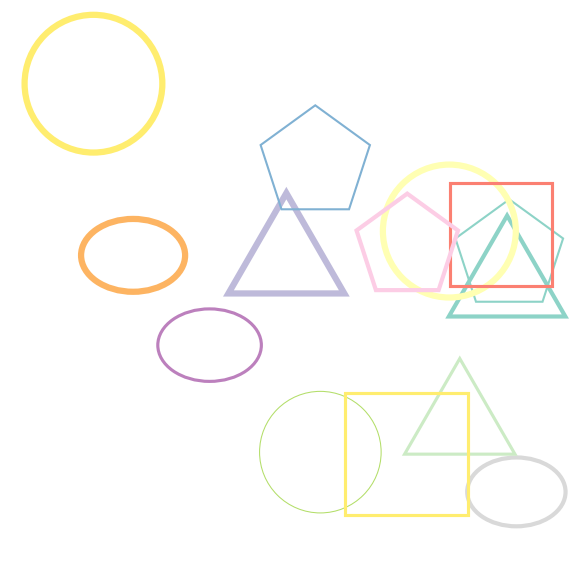[{"shape": "triangle", "thickness": 2, "radius": 0.58, "center": [0.878, 0.509]}, {"shape": "pentagon", "thickness": 1, "radius": 0.49, "center": [0.882, 0.556]}, {"shape": "circle", "thickness": 3, "radius": 0.58, "center": [0.778, 0.599]}, {"shape": "triangle", "thickness": 3, "radius": 0.58, "center": [0.496, 0.549]}, {"shape": "square", "thickness": 1.5, "radius": 0.44, "center": [0.868, 0.593]}, {"shape": "pentagon", "thickness": 1, "radius": 0.5, "center": [0.546, 0.717]}, {"shape": "oval", "thickness": 3, "radius": 0.45, "center": [0.23, 0.557]}, {"shape": "circle", "thickness": 0.5, "radius": 0.53, "center": [0.555, 0.216]}, {"shape": "pentagon", "thickness": 2, "radius": 0.46, "center": [0.705, 0.571]}, {"shape": "oval", "thickness": 2, "radius": 0.43, "center": [0.894, 0.147]}, {"shape": "oval", "thickness": 1.5, "radius": 0.45, "center": [0.363, 0.401]}, {"shape": "triangle", "thickness": 1.5, "radius": 0.55, "center": [0.796, 0.268]}, {"shape": "circle", "thickness": 3, "radius": 0.6, "center": [0.162, 0.854]}, {"shape": "square", "thickness": 1.5, "radius": 0.53, "center": [0.704, 0.213]}]